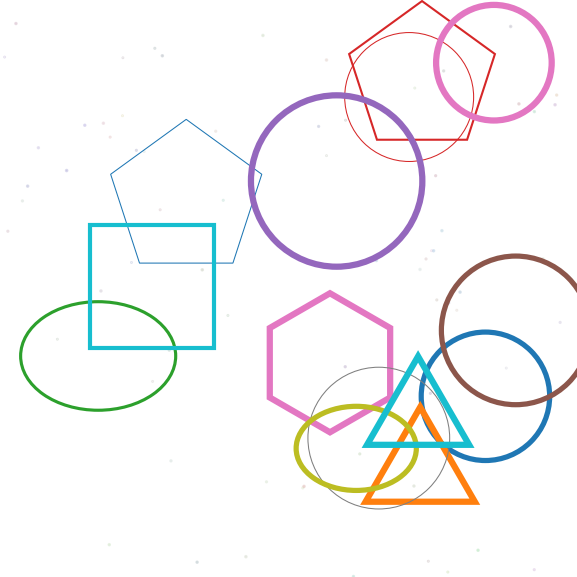[{"shape": "pentagon", "thickness": 0.5, "radius": 0.69, "center": [0.322, 0.655]}, {"shape": "circle", "thickness": 2.5, "radius": 0.56, "center": [0.841, 0.313]}, {"shape": "triangle", "thickness": 3, "radius": 0.55, "center": [0.728, 0.185]}, {"shape": "oval", "thickness": 1.5, "radius": 0.67, "center": [0.17, 0.383]}, {"shape": "pentagon", "thickness": 1, "radius": 0.66, "center": [0.731, 0.865]}, {"shape": "circle", "thickness": 0.5, "radius": 0.56, "center": [0.709, 0.831]}, {"shape": "circle", "thickness": 3, "radius": 0.74, "center": [0.583, 0.686]}, {"shape": "circle", "thickness": 2.5, "radius": 0.64, "center": [0.893, 0.427]}, {"shape": "circle", "thickness": 3, "radius": 0.5, "center": [0.855, 0.891]}, {"shape": "hexagon", "thickness": 3, "radius": 0.6, "center": [0.571, 0.371]}, {"shape": "circle", "thickness": 0.5, "radius": 0.61, "center": [0.656, 0.241]}, {"shape": "oval", "thickness": 2.5, "radius": 0.52, "center": [0.617, 0.223]}, {"shape": "square", "thickness": 2, "radius": 0.54, "center": [0.263, 0.503]}, {"shape": "triangle", "thickness": 3, "radius": 0.51, "center": [0.724, 0.28]}]